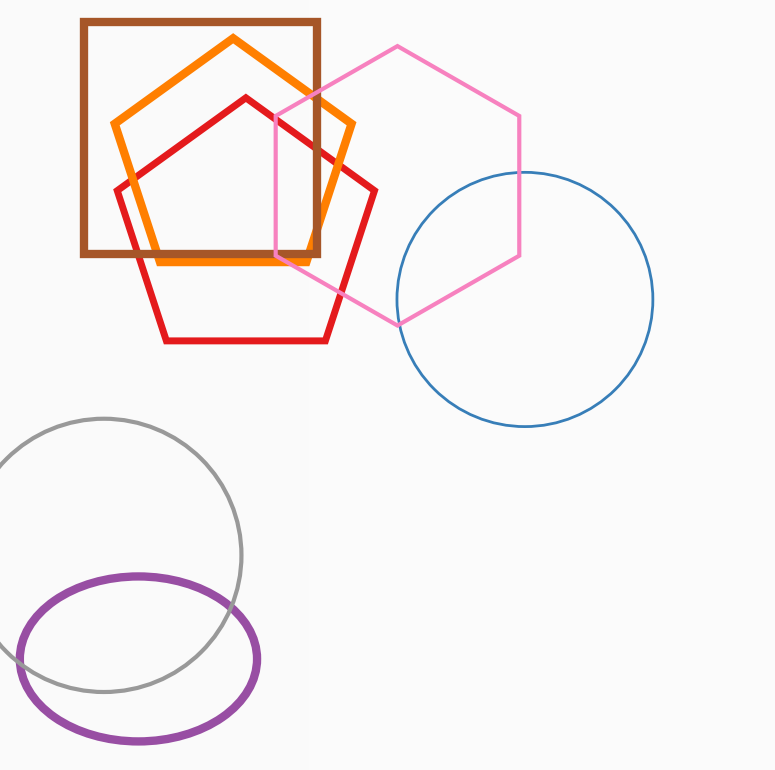[{"shape": "pentagon", "thickness": 2.5, "radius": 0.87, "center": [0.317, 0.698]}, {"shape": "circle", "thickness": 1, "radius": 0.83, "center": [0.677, 0.611]}, {"shape": "oval", "thickness": 3, "radius": 0.77, "center": [0.179, 0.144]}, {"shape": "pentagon", "thickness": 3, "radius": 0.8, "center": [0.301, 0.79]}, {"shape": "square", "thickness": 3, "radius": 0.75, "center": [0.259, 0.821]}, {"shape": "hexagon", "thickness": 1.5, "radius": 0.91, "center": [0.513, 0.759]}, {"shape": "circle", "thickness": 1.5, "radius": 0.89, "center": [0.134, 0.279]}]